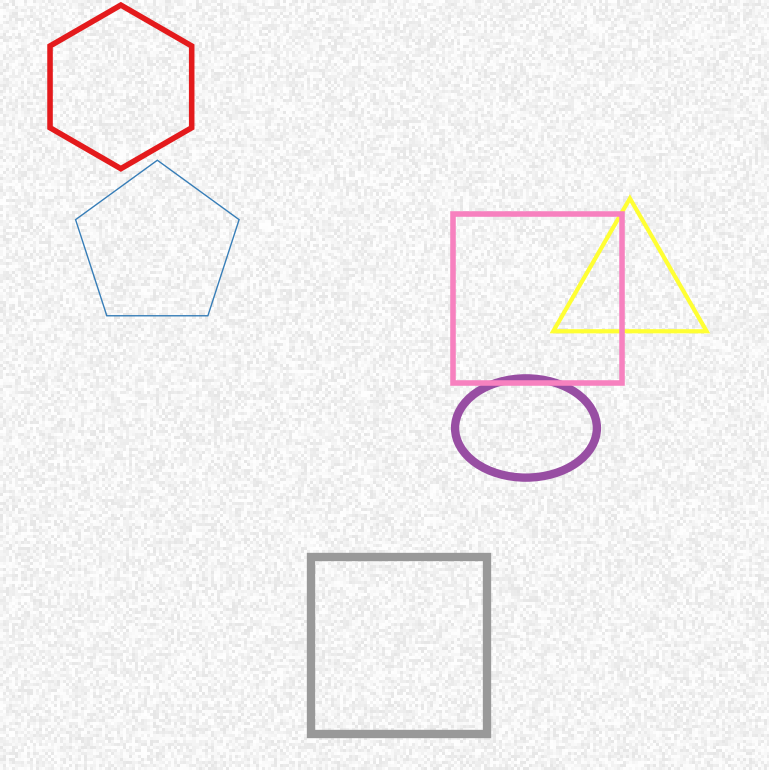[{"shape": "hexagon", "thickness": 2, "radius": 0.53, "center": [0.157, 0.887]}, {"shape": "pentagon", "thickness": 0.5, "radius": 0.56, "center": [0.204, 0.68]}, {"shape": "oval", "thickness": 3, "radius": 0.46, "center": [0.683, 0.444]}, {"shape": "triangle", "thickness": 1.5, "radius": 0.58, "center": [0.818, 0.627]}, {"shape": "square", "thickness": 2, "radius": 0.55, "center": [0.698, 0.612]}, {"shape": "square", "thickness": 3, "radius": 0.57, "center": [0.518, 0.162]}]